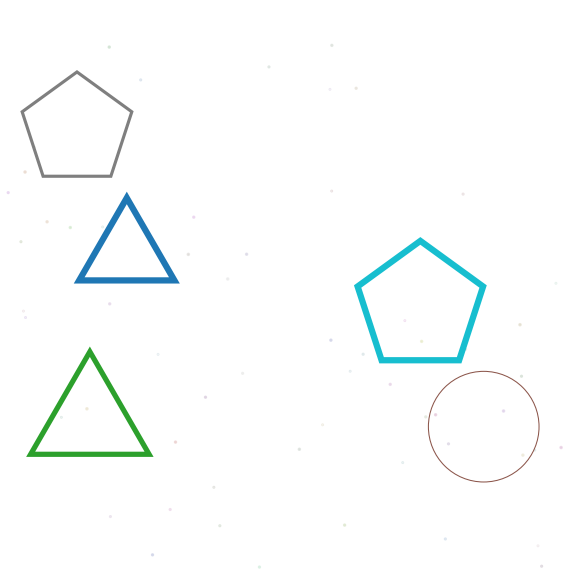[{"shape": "triangle", "thickness": 3, "radius": 0.48, "center": [0.22, 0.561]}, {"shape": "triangle", "thickness": 2.5, "radius": 0.59, "center": [0.156, 0.272]}, {"shape": "circle", "thickness": 0.5, "radius": 0.48, "center": [0.838, 0.26]}, {"shape": "pentagon", "thickness": 1.5, "radius": 0.5, "center": [0.133, 0.775]}, {"shape": "pentagon", "thickness": 3, "radius": 0.57, "center": [0.728, 0.468]}]